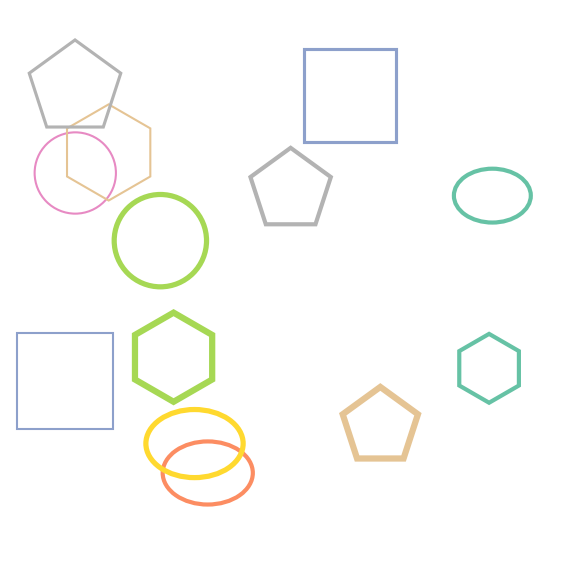[{"shape": "hexagon", "thickness": 2, "radius": 0.3, "center": [0.847, 0.361]}, {"shape": "oval", "thickness": 2, "radius": 0.33, "center": [0.853, 0.66]}, {"shape": "oval", "thickness": 2, "radius": 0.39, "center": [0.36, 0.18]}, {"shape": "square", "thickness": 1.5, "radius": 0.4, "center": [0.606, 0.834]}, {"shape": "square", "thickness": 1, "radius": 0.41, "center": [0.113, 0.34]}, {"shape": "circle", "thickness": 1, "radius": 0.35, "center": [0.13, 0.7]}, {"shape": "circle", "thickness": 2.5, "radius": 0.4, "center": [0.278, 0.582]}, {"shape": "hexagon", "thickness": 3, "radius": 0.39, "center": [0.301, 0.381]}, {"shape": "oval", "thickness": 2.5, "radius": 0.42, "center": [0.337, 0.231]}, {"shape": "pentagon", "thickness": 3, "radius": 0.34, "center": [0.659, 0.261]}, {"shape": "hexagon", "thickness": 1, "radius": 0.42, "center": [0.188, 0.735]}, {"shape": "pentagon", "thickness": 1.5, "radius": 0.42, "center": [0.13, 0.847]}, {"shape": "pentagon", "thickness": 2, "radius": 0.37, "center": [0.503, 0.67]}]